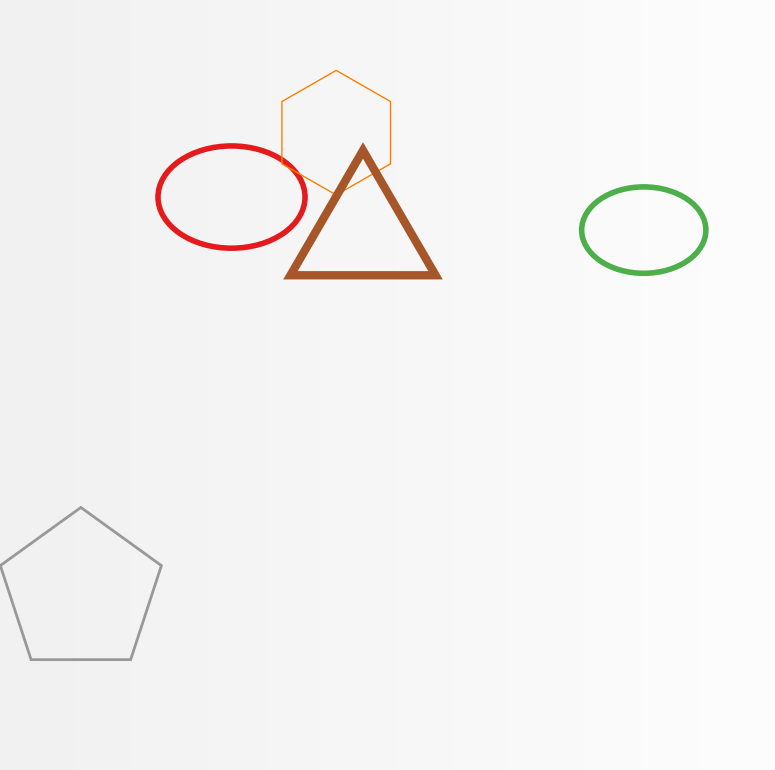[{"shape": "oval", "thickness": 2, "radius": 0.47, "center": [0.299, 0.744]}, {"shape": "oval", "thickness": 2, "radius": 0.4, "center": [0.831, 0.701]}, {"shape": "hexagon", "thickness": 0.5, "radius": 0.4, "center": [0.434, 0.828]}, {"shape": "triangle", "thickness": 3, "radius": 0.54, "center": [0.468, 0.697]}, {"shape": "pentagon", "thickness": 1, "radius": 0.55, "center": [0.104, 0.232]}]